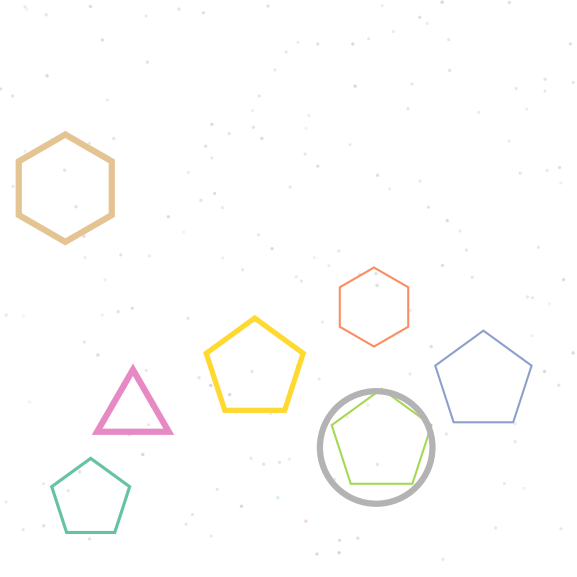[{"shape": "pentagon", "thickness": 1.5, "radius": 0.35, "center": [0.157, 0.134]}, {"shape": "hexagon", "thickness": 1, "radius": 0.34, "center": [0.648, 0.468]}, {"shape": "pentagon", "thickness": 1, "radius": 0.44, "center": [0.837, 0.339]}, {"shape": "triangle", "thickness": 3, "radius": 0.36, "center": [0.23, 0.287]}, {"shape": "pentagon", "thickness": 1, "radius": 0.45, "center": [0.661, 0.235]}, {"shape": "pentagon", "thickness": 2.5, "radius": 0.44, "center": [0.441, 0.36]}, {"shape": "hexagon", "thickness": 3, "radius": 0.46, "center": [0.113, 0.673]}, {"shape": "circle", "thickness": 3, "radius": 0.49, "center": [0.651, 0.224]}]